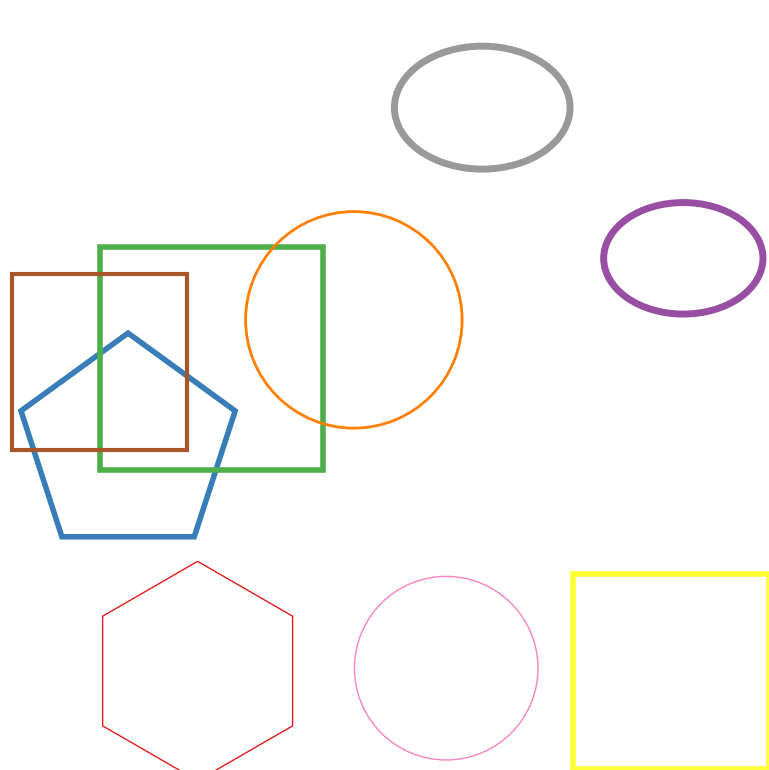[{"shape": "hexagon", "thickness": 0.5, "radius": 0.71, "center": [0.257, 0.129]}, {"shape": "pentagon", "thickness": 2, "radius": 0.73, "center": [0.166, 0.421]}, {"shape": "square", "thickness": 2, "radius": 0.72, "center": [0.274, 0.534]}, {"shape": "oval", "thickness": 2.5, "radius": 0.52, "center": [0.887, 0.665]}, {"shape": "circle", "thickness": 1, "radius": 0.7, "center": [0.46, 0.585]}, {"shape": "square", "thickness": 2, "radius": 0.63, "center": [0.872, 0.128]}, {"shape": "square", "thickness": 1.5, "radius": 0.57, "center": [0.129, 0.53]}, {"shape": "circle", "thickness": 0.5, "radius": 0.6, "center": [0.58, 0.132]}, {"shape": "oval", "thickness": 2.5, "radius": 0.57, "center": [0.626, 0.86]}]